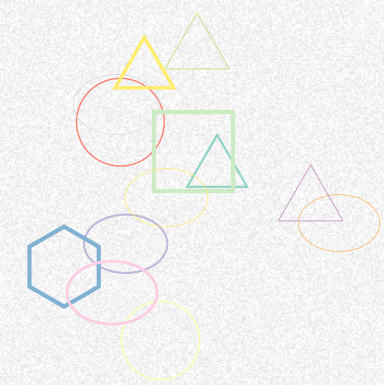[{"shape": "triangle", "thickness": 1.5, "radius": 0.45, "center": [0.564, 0.56]}, {"shape": "circle", "thickness": 1, "radius": 0.51, "center": [0.417, 0.116]}, {"shape": "oval", "thickness": 1.5, "radius": 0.54, "center": [0.326, 0.367]}, {"shape": "circle", "thickness": 1, "radius": 0.57, "center": [0.313, 0.683]}, {"shape": "hexagon", "thickness": 3, "radius": 0.52, "center": [0.166, 0.307]}, {"shape": "oval", "thickness": 0.5, "radius": 0.53, "center": [0.881, 0.42]}, {"shape": "triangle", "thickness": 0.5, "radius": 0.48, "center": [0.512, 0.869]}, {"shape": "oval", "thickness": 2, "radius": 0.58, "center": [0.291, 0.24]}, {"shape": "oval", "thickness": 0.5, "radius": 0.56, "center": [0.302, 0.728]}, {"shape": "triangle", "thickness": 0.5, "radius": 0.49, "center": [0.807, 0.475]}, {"shape": "square", "thickness": 3, "radius": 0.51, "center": [0.502, 0.606]}, {"shape": "triangle", "thickness": 2.5, "radius": 0.44, "center": [0.375, 0.816]}, {"shape": "oval", "thickness": 0.5, "radius": 0.54, "center": [0.432, 0.487]}]